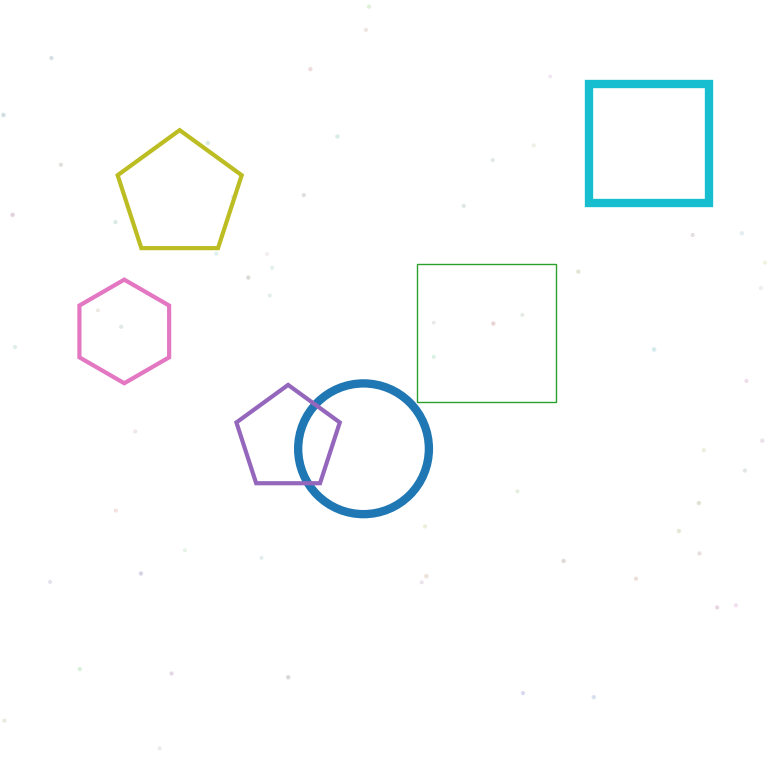[{"shape": "circle", "thickness": 3, "radius": 0.42, "center": [0.472, 0.417]}, {"shape": "square", "thickness": 0.5, "radius": 0.45, "center": [0.632, 0.568]}, {"shape": "pentagon", "thickness": 1.5, "radius": 0.35, "center": [0.374, 0.43]}, {"shape": "hexagon", "thickness": 1.5, "radius": 0.34, "center": [0.161, 0.57]}, {"shape": "pentagon", "thickness": 1.5, "radius": 0.42, "center": [0.233, 0.746]}, {"shape": "square", "thickness": 3, "radius": 0.39, "center": [0.843, 0.814]}]